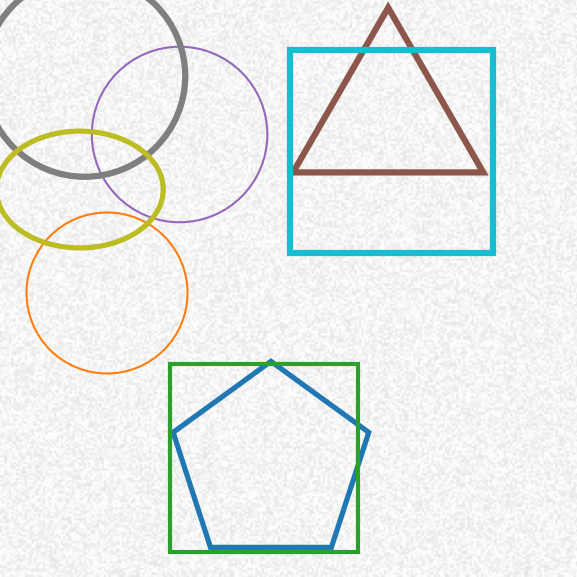[{"shape": "pentagon", "thickness": 2.5, "radius": 0.89, "center": [0.469, 0.195]}, {"shape": "circle", "thickness": 1, "radius": 0.7, "center": [0.185, 0.492]}, {"shape": "square", "thickness": 2, "radius": 0.81, "center": [0.457, 0.207]}, {"shape": "circle", "thickness": 1, "radius": 0.76, "center": [0.311, 0.766]}, {"shape": "triangle", "thickness": 3, "radius": 0.95, "center": [0.672, 0.796]}, {"shape": "circle", "thickness": 3, "radius": 0.87, "center": [0.147, 0.867]}, {"shape": "oval", "thickness": 2.5, "radius": 0.72, "center": [0.138, 0.671]}, {"shape": "square", "thickness": 3, "radius": 0.88, "center": [0.677, 0.737]}]